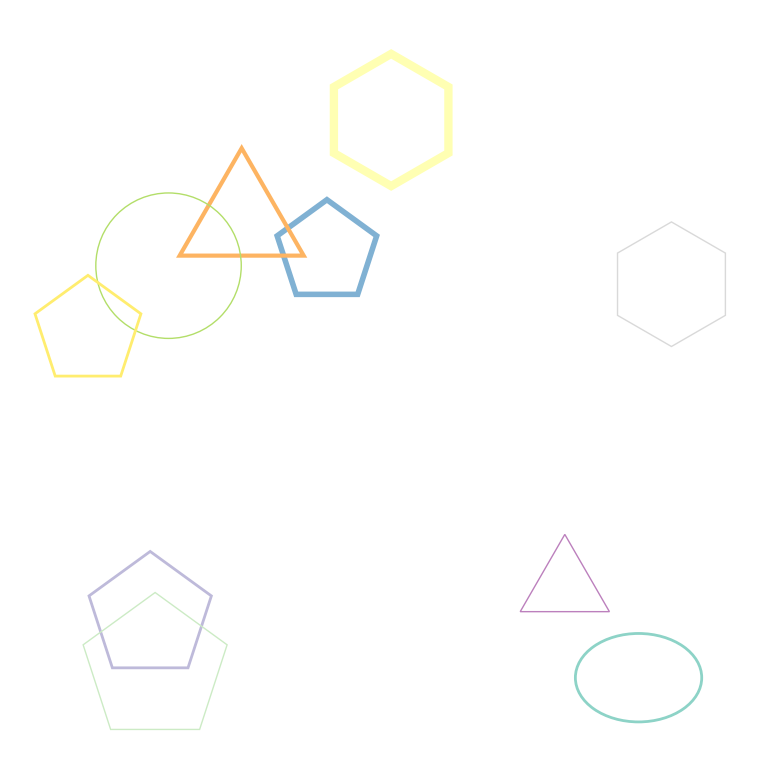[{"shape": "oval", "thickness": 1, "radius": 0.41, "center": [0.829, 0.12]}, {"shape": "hexagon", "thickness": 3, "radius": 0.43, "center": [0.508, 0.844]}, {"shape": "pentagon", "thickness": 1, "radius": 0.42, "center": [0.195, 0.2]}, {"shape": "pentagon", "thickness": 2, "radius": 0.34, "center": [0.425, 0.673]}, {"shape": "triangle", "thickness": 1.5, "radius": 0.46, "center": [0.314, 0.715]}, {"shape": "circle", "thickness": 0.5, "radius": 0.47, "center": [0.219, 0.655]}, {"shape": "hexagon", "thickness": 0.5, "radius": 0.4, "center": [0.872, 0.631]}, {"shape": "triangle", "thickness": 0.5, "radius": 0.33, "center": [0.734, 0.239]}, {"shape": "pentagon", "thickness": 0.5, "radius": 0.49, "center": [0.201, 0.132]}, {"shape": "pentagon", "thickness": 1, "radius": 0.36, "center": [0.114, 0.57]}]